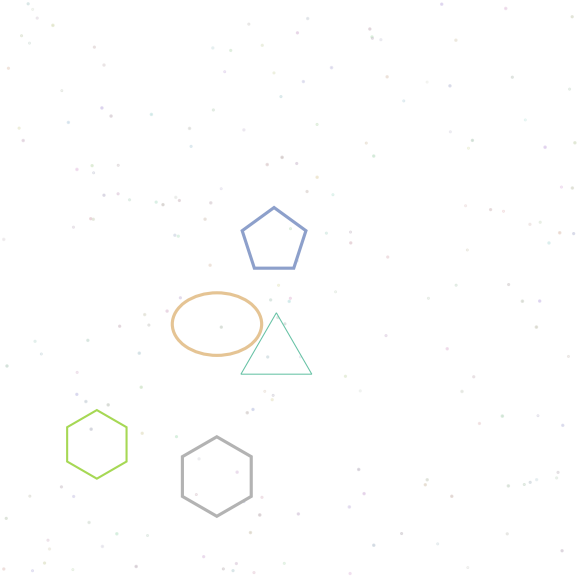[{"shape": "triangle", "thickness": 0.5, "radius": 0.35, "center": [0.479, 0.387]}, {"shape": "pentagon", "thickness": 1.5, "radius": 0.29, "center": [0.475, 0.582]}, {"shape": "hexagon", "thickness": 1, "radius": 0.3, "center": [0.168, 0.23]}, {"shape": "oval", "thickness": 1.5, "radius": 0.39, "center": [0.376, 0.438]}, {"shape": "hexagon", "thickness": 1.5, "radius": 0.34, "center": [0.375, 0.174]}]